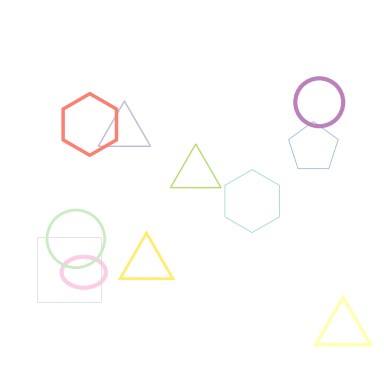[{"shape": "hexagon", "thickness": 0.5, "radius": 0.41, "center": [0.655, 0.478]}, {"shape": "triangle", "thickness": 2.5, "radius": 0.41, "center": [0.891, 0.146]}, {"shape": "triangle", "thickness": 1, "radius": 0.39, "center": [0.323, 0.659]}, {"shape": "hexagon", "thickness": 2.5, "radius": 0.4, "center": [0.233, 0.677]}, {"shape": "pentagon", "thickness": 0.5, "radius": 0.34, "center": [0.814, 0.617]}, {"shape": "triangle", "thickness": 1, "radius": 0.38, "center": [0.508, 0.55]}, {"shape": "oval", "thickness": 3, "radius": 0.29, "center": [0.217, 0.293]}, {"shape": "square", "thickness": 0.5, "radius": 0.42, "center": [0.179, 0.3]}, {"shape": "circle", "thickness": 3, "radius": 0.31, "center": [0.829, 0.734]}, {"shape": "circle", "thickness": 2, "radius": 0.37, "center": [0.197, 0.38]}, {"shape": "triangle", "thickness": 2, "radius": 0.4, "center": [0.38, 0.316]}]